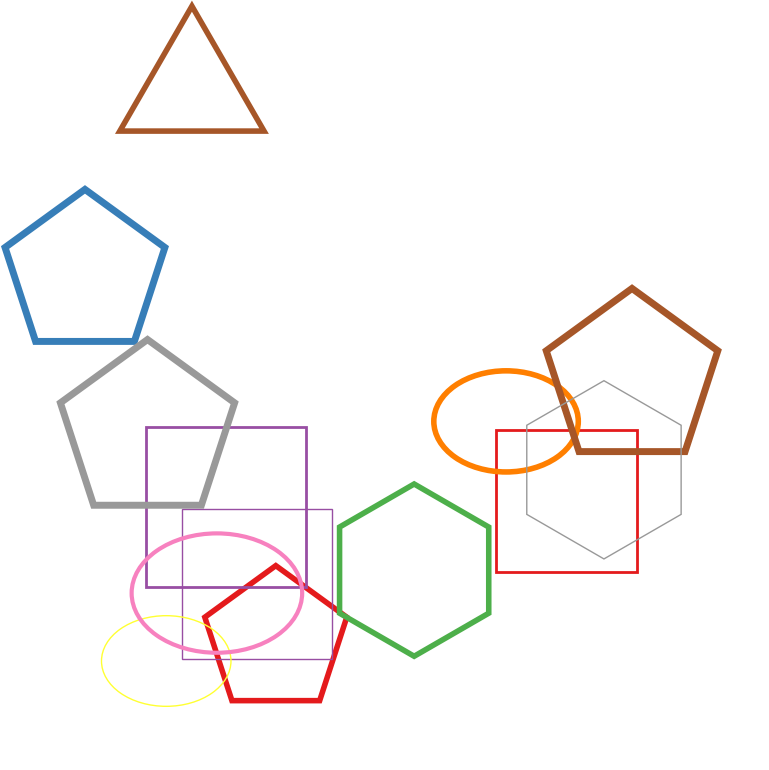[{"shape": "square", "thickness": 1, "radius": 0.46, "center": [0.736, 0.349]}, {"shape": "pentagon", "thickness": 2, "radius": 0.48, "center": [0.358, 0.168]}, {"shape": "pentagon", "thickness": 2.5, "radius": 0.55, "center": [0.11, 0.645]}, {"shape": "hexagon", "thickness": 2, "radius": 0.56, "center": [0.538, 0.26]}, {"shape": "square", "thickness": 0.5, "radius": 0.49, "center": [0.334, 0.241]}, {"shape": "square", "thickness": 1, "radius": 0.52, "center": [0.293, 0.342]}, {"shape": "oval", "thickness": 2, "radius": 0.47, "center": [0.657, 0.453]}, {"shape": "oval", "thickness": 0.5, "radius": 0.42, "center": [0.216, 0.142]}, {"shape": "triangle", "thickness": 2, "radius": 0.54, "center": [0.249, 0.884]}, {"shape": "pentagon", "thickness": 2.5, "radius": 0.59, "center": [0.821, 0.508]}, {"shape": "oval", "thickness": 1.5, "radius": 0.55, "center": [0.282, 0.23]}, {"shape": "hexagon", "thickness": 0.5, "radius": 0.58, "center": [0.784, 0.39]}, {"shape": "pentagon", "thickness": 2.5, "radius": 0.59, "center": [0.192, 0.44]}]